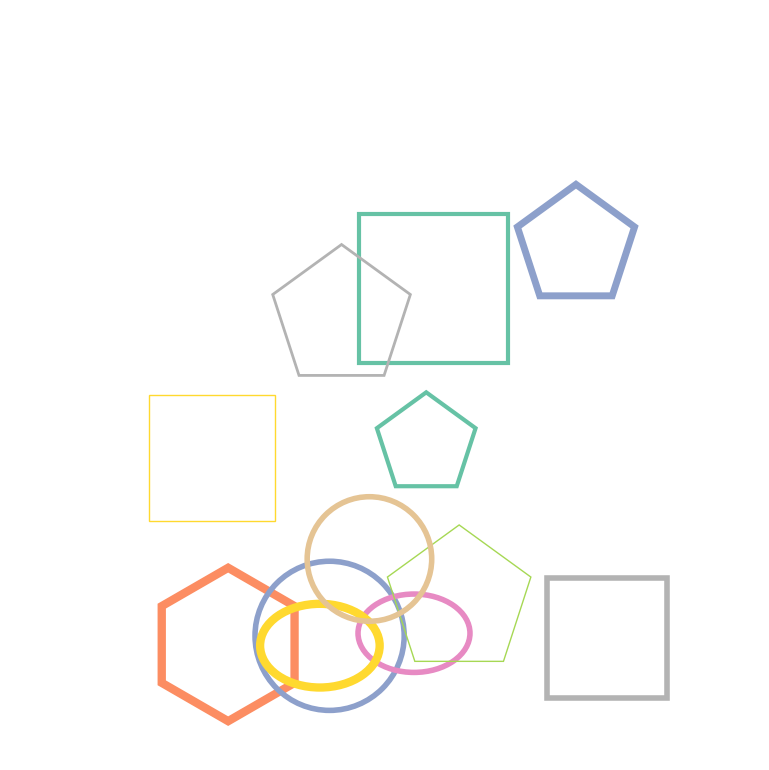[{"shape": "square", "thickness": 1.5, "radius": 0.48, "center": [0.563, 0.626]}, {"shape": "pentagon", "thickness": 1.5, "radius": 0.34, "center": [0.554, 0.423]}, {"shape": "hexagon", "thickness": 3, "radius": 0.5, "center": [0.296, 0.163]}, {"shape": "circle", "thickness": 2, "radius": 0.48, "center": [0.428, 0.174]}, {"shape": "pentagon", "thickness": 2.5, "radius": 0.4, "center": [0.748, 0.681]}, {"shape": "oval", "thickness": 2, "radius": 0.36, "center": [0.538, 0.178]}, {"shape": "pentagon", "thickness": 0.5, "radius": 0.49, "center": [0.596, 0.22]}, {"shape": "oval", "thickness": 3, "radius": 0.39, "center": [0.415, 0.161]}, {"shape": "square", "thickness": 0.5, "radius": 0.41, "center": [0.275, 0.405]}, {"shape": "circle", "thickness": 2, "radius": 0.4, "center": [0.48, 0.274]}, {"shape": "square", "thickness": 2, "radius": 0.39, "center": [0.788, 0.171]}, {"shape": "pentagon", "thickness": 1, "radius": 0.47, "center": [0.444, 0.588]}]